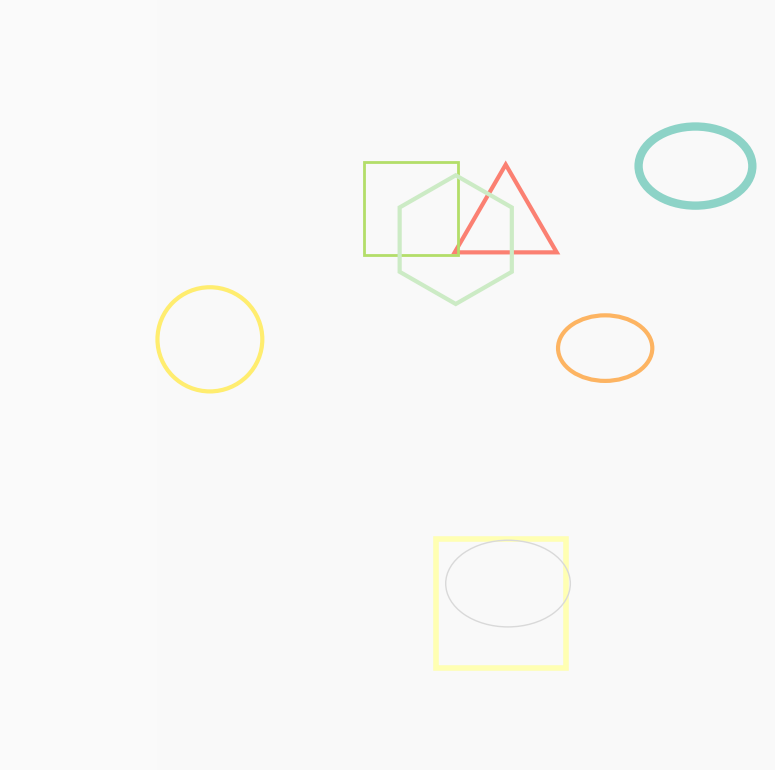[{"shape": "oval", "thickness": 3, "radius": 0.37, "center": [0.897, 0.784]}, {"shape": "square", "thickness": 2, "radius": 0.42, "center": [0.647, 0.216]}, {"shape": "triangle", "thickness": 1.5, "radius": 0.38, "center": [0.653, 0.71]}, {"shape": "oval", "thickness": 1.5, "radius": 0.3, "center": [0.781, 0.548]}, {"shape": "square", "thickness": 1, "radius": 0.3, "center": [0.53, 0.729]}, {"shape": "oval", "thickness": 0.5, "radius": 0.4, "center": [0.656, 0.242]}, {"shape": "hexagon", "thickness": 1.5, "radius": 0.42, "center": [0.588, 0.689]}, {"shape": "circle", "thickness": 1.5, "radius": 0.34, "center": [0.271, 0.559]}]